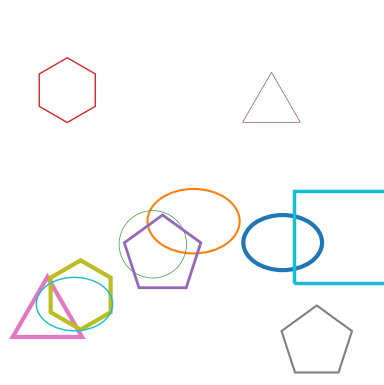[{"shape": "oval", "thickness": 3, "radius": 0.51, "center": [0.734, 0.37]}, {"shape": "oval", "thickness": 1.5, "radius": 0.6, "center": [0.503, 0.425]}, {"shape": "circle", "thickness": 0.5, "radius": 0.44, "center": [0.397, 0.365]}, {"shape": "hexagon", "thickness": 1, "radius": 0.42, "center": [0.175, 0.766]}, {"shape": "pentagon", "thickness": 2, "radius": 0.52, "center": [0.422, 0.337]}, {"shape": "triangle", "thickness": 0.5, "radius": 0.43, "center": [0.705, 0.726]}, {"shape": "triangle", "thickness": 3, "radius": 0.52, "center": [0.123, 0.177]}, {"shape": "pentagon", "thickness": 1.5, "radius": 0.48, "center": [0.823, 0.11]}, {"shape": "hexagon", "thickness": 3, "radius": 0.45, "center": [0.209, 0.234]}, {"shape": "square", "thickness": 2.5, "radius": 0.6, "center": [0.884, 0.385]}, {"shape": "oval", "thickness": 1, "radius": 0.5, "center": [0.193, 0.21]}]